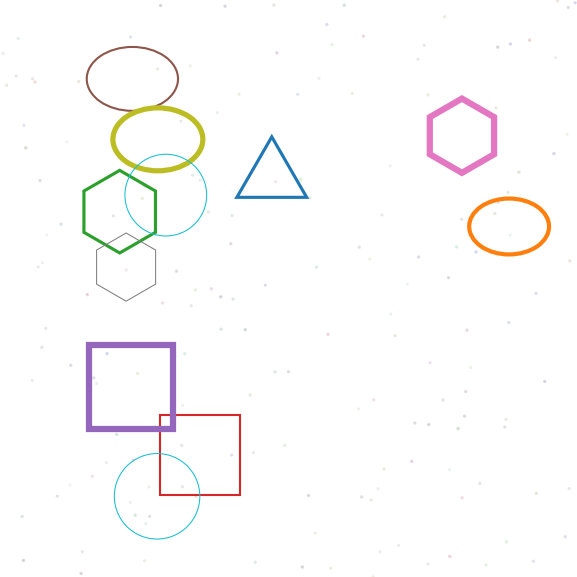[{"shape": "triangle", "thickness": 1.5, "radius": 0.35, "center": [0.471, 0.692]}, {"shape": "oval", "thickness": 2, "radius": 0.35, "center": [0.882, 0.607]}, {"shape": "hexagon", "thickness": 1.5, "radius": 0.36, "center": [0.207, 0.633]}, {"shape": "square", "thickness": 1, "radius": 0.35, "center": [0.346, 0.211]}, {"shape": "square", "thickness": 3, "radius": 0.37, "center": [0.227, 0.329]}, {"shape": "oval", "thickness": 1, "radius": 0.4, "center": [0.229, 0.863]}, {"shape": "hexagon", "thickness": 3, "radius": 0.32, "center": [0.8, 0.764]}, {"shape": "hexagon", "thickness": 0.5, "radius": 0.3, "center": [0.218, 0.537]}, {"shape": "oval", "thickness": 2.5, "radius": 0.39, "center": [0.273, 0.758]}, {"shape": "circle", "thickness": 0.5, "radius": 0.37, "center": [0.272, 0.14]}, {"shape": "circle", "thickness": 0.5, "radius": 0.35, "center": [0.287, 0.661]}]